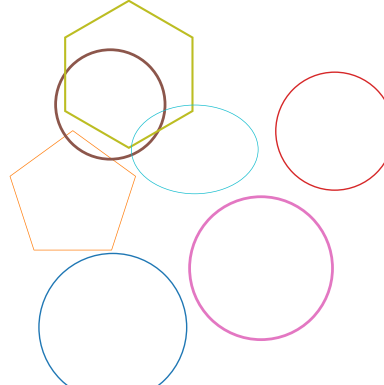[{"shape": "circle", "thickness": 1, "radius": 0.96, "center": [0.293, 0.15]}, {"shape": "pentagon", "thickness": 0.5, "radius": 0.86, "center": [0.189, 0.489]}, {"shape": "circle", "thickness": 1, "radius": 0.77, "center": [0.87, 0.659]}, {"shape": "circle", "thickness": 2, "radius": 0.71, "center": [0.287, 0.729]}, {"shape": "circle", "thickness": 2, "radius": 0.93, "center": [0.678, 0.303]}, {"shape": "hexagon", "thickness": 1.5, "radius": 0.95, "center": [0.335, 0.807]}, {"shape": "oval", "thickness": 0.5, "radius": 0.82, "center": [0.506, 0.612]}]